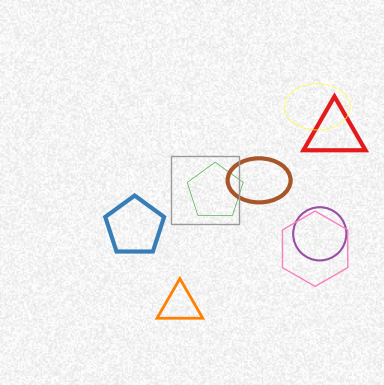[{"shape": "triangle", "thickness": 3, "radius": 0.47, "center": [0.869, 0.656]}, {"shape": "pentagon", "thickness": 3, "radius": 0.4, "center": [0.35, 0.412]}, {"shape": "pentagon", "thickness": 0.5, "radius": 0.38, "center": [0.559, 0.502]}, {"shape": "circle", "thickness": 1.5, "radius": 0.35, "center": [0.831, 0.393]}, {"shape": "triangle", "thickness": 2, "radius": 0.34, "center": [0.467, 0.208]}, {"shape": "oval", "thickness": 0.5, "radius": 0.43, "center": [0.824, 0.722]}, {"shape": "oval", "thickness": 3, "radius": 0.41, "center": [0.673, 0.532]}, {"shape": "hexagon", "thickness": 1, "radius": 0.49, "center": [0.818, 0.354]}, {"shape": "square", "thickness": 1, "radius": 0.44, "center": [0.532, 0.507]}]